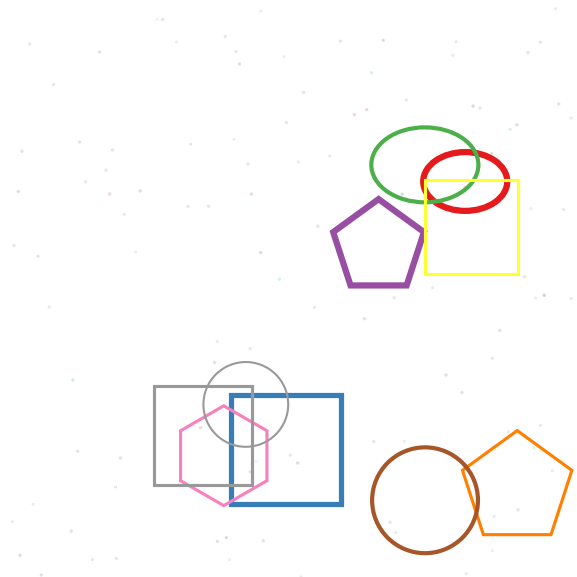[{"shape": "oval", "thickness": 3, "radius": 0.36, "center": [0.806, 0.685]}, {"shape": "square", "thickness": 2.5, "radius": 0.48, "center": [0.495, 0.221]}, {"shape": "oval", "thickness": 2, "radius": 0.46, "center": [0.736, 0.714]}, {"shape": "pentagon", "thickness": 3, "radius": 0.41, "center": [0.656, 0.572]}, {"shape": "pentagon", "thickness": 1.5, "radius": 0.5, "center": [0.896, 0.154]}, {"shape": "square", "thickness": 1.5, "radius": 0.4, "center": [0.816, 0.606]}, {"shape": "circle", "thickness": 2, "radius": 0.46, "center": [0.736, 0.133]}, {"shape": "hexagon", "thickness": 1.5, "radius": 0.43, "center": [0.387, 0.21]}, {"shape": "square", "thickness": 1.5, "radius": 0.43, "center": [0.352, 0.245]}, {"shape": "circle", "thickness": 1, "radius": 0.37, "center": [0.426, 0.299]}]